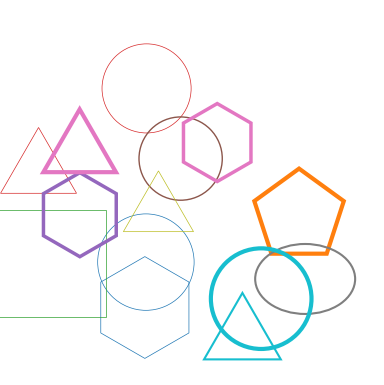[{"shape": "hexagon", "thickness": 0.5, "radius": 0.66, "center": [0.376, 0.201]}, {"shape": "circle", "thickness": 0.5, "radius": 0.63, "center": [0.379, 0.319]}, {"shape": "pentagon", "thickness": 3, "radius": 0.61, "center": [0.777, 0.44]}, {"shape": "square", "thickness": 0.5, "radius": 0.69, "center": [0.136, 0.316]}, {"shape": "circle", "thickness": 0.5, "radius": 0.58, "center": [0.381, 0.77]}, {"shape": "triangle", "thickness": 0.5, "radius": 0.57, "center": [0.1, 0.555]}, {"shape": "hexagon", "thickness": 2.5, "radius": 0.55, "center": [0.207, 0.442]}, {"shape": "circle", "thickness": 1, "radius": 0.54, "center": [0.469, 0.588]}, {"shape": "hexagon", "thickness": 2.5, "radius": 0.51, "center": [0.564, 0.63]}, {"shape": "triangle", "thickness": 3, "radius": 0.54, "center": [0.207, 0.607]}, {"shape": "oval", "thickness": 1.5, "radius": 0.65, "center": [0.793, 0.275]}, {"shape": "triangle", "thickness": 0.5, "radius": 0.53, "center": [0.412, 0.451]}, {"shape": "triangle", "thickness": 1.5, "radius": 0.58, "center": [0.63, 0.124]}, {"shape": "circle", "thickness": 3, "radius": 0.65, "center": [0.678, 0.224]}]